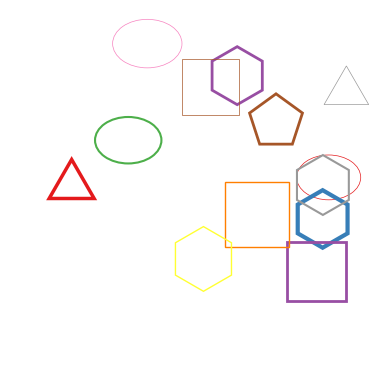[{"shape": "triangle", "thickness": 2.5, "radius": 0.34, "center": [0.186, 0.518]}, {"shape": "oval", "thickness": 0.5, "radius": 0.42, "center": [0.854, 0.539]}, {"shape": "hexagon", "thickness": 3, "radius": 0.37, "center": [0.838, 0.431]}, {"shape": "oval", "thickness": 1.5, "radius": 0.43, "center": [0.333, 0.636]}, {"shape": "square", "thickness": 2, "radius": 0.38, "center": [0.821, 0.294]}, {"shape": "hexagon", "thickness": 2, "radius": 0.38, "center": [0.616, 0.803]}, {"shape": "square", "thickness": 1, "radius": 0.42, "center": [0.668, 0.443]}, {"shape": "hexagon", "thickness": 1, "radius": 0.42, "center": [0.528, 0.327]}, {"shape": "pentagon", "thickness": 2, "radius": 0.36, "center": [0.717, 0.684]}, {"shape": "square", "thickness": 0.5, "radius": 0.37, "center": [0.547, 0.773]}, {"shape": "oval", "thickness": 0.5, "radius": 0.45, "center": [0.383, 0.887]}, {"shape": "hexagon", "thickness": 1.5, "radius": 0.39, "center": [0.839, 0.519]}, {"shape": "triangle", "thickness": 0.5, "radius": 0.33, "center": [0.9, 0.762]}]